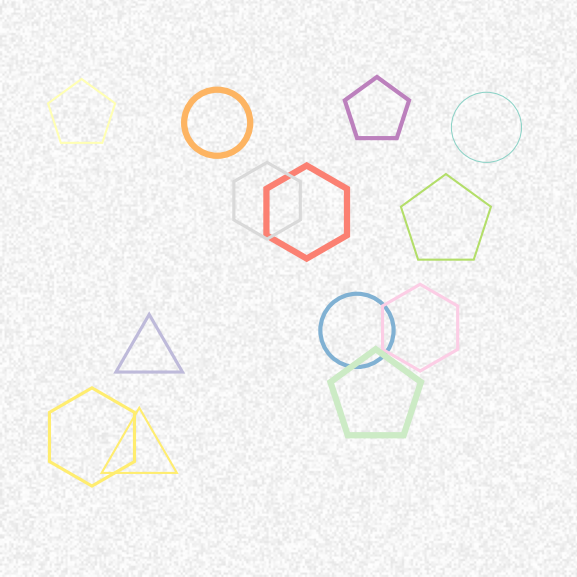[{"shape": "circle", "thickness": 0.5, "radius": 0.3, "center": [0.842, 0.779]}, {"shape": "pentagon", "thickness": 1, "radius": 0.31, "center": [0.141, 0.801]}, {"shape": "triangle", "thickness": 1.5, "radius": 0.33, "center": [0.258, 0.388]}, {"shape": "hexagon", "thickness": 3, "radius": 0.4, "center": [0.531, 0.632]}, {"shape": "circle", "thickness": 2, "radius": 0.32, "center": [0.618, 0.427]}, {"shape": "circle", "thickness": 3, "radius": 0.29, "center": [0.376, 0.787]}, {"shape": "pentagon", "thickness": 1, "radius": 0.41, "center": [0.772, 0.616]}, {"shape": "hexagon", "thickness": 1.5, "radius": 0.38, "center": [0.727, 0.432]}, {"shape": "hexagon", "thickness": 1.5, "radius": 0.33, "center": [0.462, 0.652]}, {"shape": "pentagon", "thickness": 2, "radius": 0.29, "center": [0.653, 0.807]}, {"shape": "pentagon", "thickness": 3, "radius": 0.41, "center": [0.651, 0.312]}, {"shape": "hexagon", "thickness": 1.5, "radius": 0.43, "center": [0.159, 0.242]}, {"shape": "triangle", "thickness": 1, "radius": 0.38, "center": [0.241, 0.218]}]